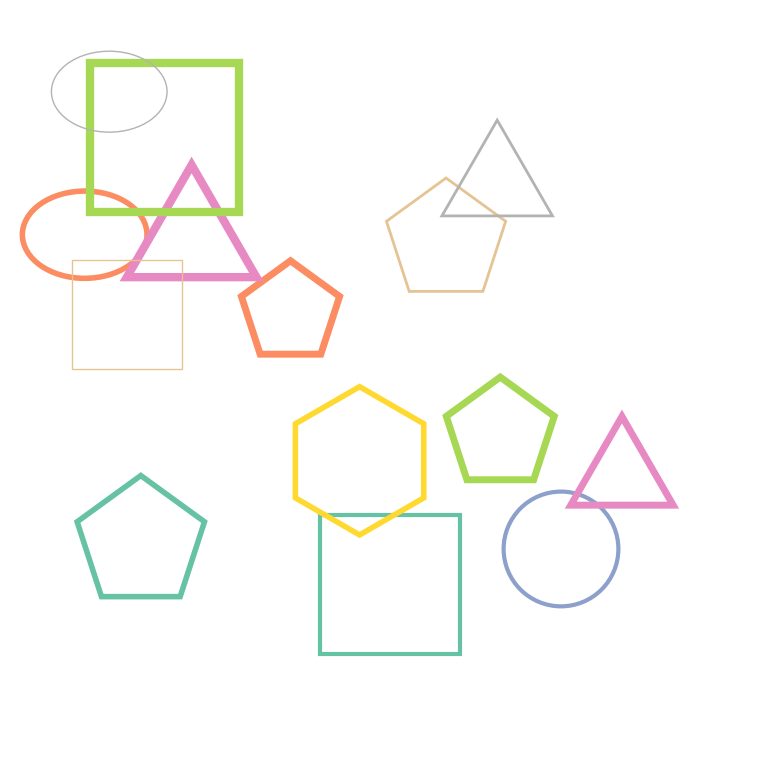[{"shape": "square", "thickness": 1.5, "radius": 0.45, "center": [0.507, 0.241]}, {"shape": "pentagon", "thickness": 2, "radius": 0.43, "center": [0.183, 0.295]}, {"shape": "pentagon", "thickness": 2.5, "radius": 0.34, "center": [0.377, 0.594]}, {"shape": "oval", "thickness": 2, "radius": 0.4, "center": [0.11, 0.695]}, {"shape": "circle", "thickness": 1.5, "radius": 0.37, "center": [0.729, 0.287]}, {"shape": "triangle", "thickness": 3, "radius": 0.49, "center": [0.249, 0.689]}, {"shape": "triangle", "thickness": 2.5, "radius": 0.38, "center": [0.808, 0.382]}, {"shape": "pentagon", "thickness": 2.5, "radius": 0.37, "center": [0.65, 0.437]}, {"shape": "square", "thickness": 3, "radius": 0.48, "center": [0.214, 0.821]}, {"shape": "hexagon", "thickness": 2, "radius": 0.48, "center": [0.467, 0.402]}, {"shape": "pentagon", "thickness": 1, "radius": 0.41, "center": [0.579, 0.687]}, {"shape": "square", "thickness": 0.5, "radius": 0.36, "center": [0.165, 0.592]}, {"shape": "triangle", "thickness": 1, "radius": 0.41, "center": [0.646, 0.761]}, {"shape": "oval", "thickness": 0.5, "radius": 0.38, "center": [0.142, 0.881]}]